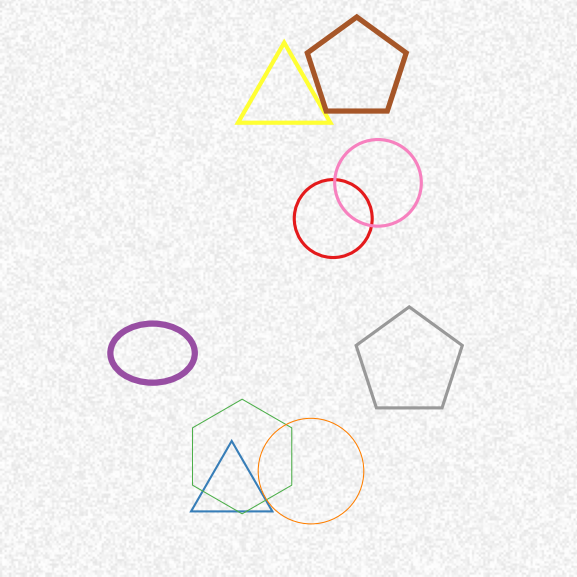[{"shape": "circle", "thickness": 1.5, "radius": 0.34, "center": [0.577, 0.621]}, {"shape": "triangle", "thickness": 1, "radius": 0.41, "center": [0.401, 0.154]}, {"shape": "hexagon", "thickness": 0.5, "radius": 0.5, "center": [0.419, 0.209]}, {"shape": "oval", "thickness": 3, "radius": 0.37, "center": [0.264, 0.388]}, {"shape": "circle", "thickness": 0.5, "radius": 0.46, "center": [0.539, 0.183]}, {"shape": "triangle", "thickness": 2, "radius": 0.46, "center": [0.492, 0.833]}, {"shape": "pentagon", "thickness": 2.5, "radius": 0.45, "center": [0.618, 0.88]}, {"shape": "circle", "thickness": 1.5, "radius": 0.37, "center": [0.655, 0.683]}, {"shape": "pentagon", "thickness": 1.5, "radius": 0.48, "center": [0.709, 0.371]}]